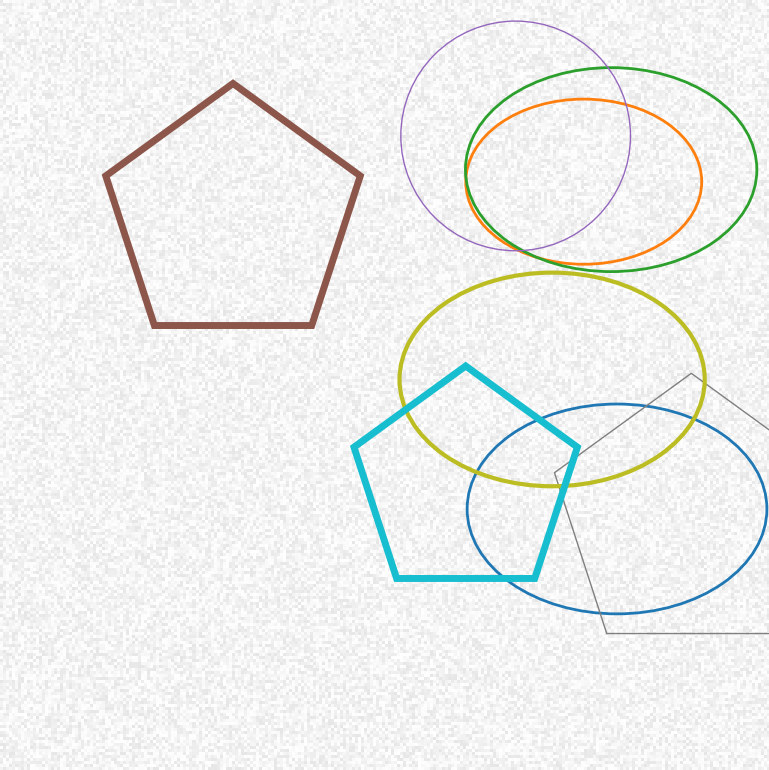[{"shape": "oval", "thickness": 1, "radius": 0.97, "center": [0.801, 0.339]}, {"shape": "oval", "thickness": 1, "radius": 0.77, "center": [0.758, 0.764]}, {"shape": "oval", "thickness": 1, "radius": 0.95, "center": [0.794, 0.78]}, {"shape": "circle", "thickness": 0.5, "radius": 0.75, "center": [0.67, 0.823]}, {"shape": "pentagon", "thickness": 2.5, "radius": 0.87, "center": [0.303, 0.718]}, {"shape": "pentagon", "thickness": 0.5, "radius": 0.93, "center": [0.898, 0.328]}, {"shape": "oval", "thickness": 1.5, "radius": 0.99, "center": [0.717, 0.507]}, {"shape": "pentagon", "thickness": 2.5, "radius": 0.76, "center": [0.605, 0.372]}]